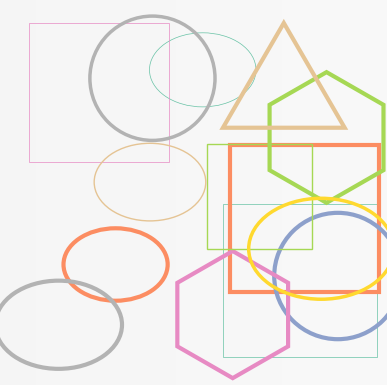[{"shape": "oval", "thickness": 0.5, "radius": 0.69, "center": [0.523, 0.819]}, {"shape": "square", "thickness": 0.5, "radius": 1.0, "center": [0.775, 0.272]}, {"shape": "oval", "thickness": 3, "radius": 0.67, "center": [0.298, 0.313]}, {"shape": "square", "thickness": 3, "radius": 0.96, "center": [0.787, 0.432]}, {"shape": "circle", "thickness": 3, "radius": 0.82, "center": [0.872, 0.283]}, {"shape": "hexagon", "thickness": 3, "radius": 0.83, "center": [0.601, 0.183]}, {"shape": "square", "thickness": 0.5, "radius": 0.9, "center": [0.256, 0.76]}, {"shape": "square", "thickness": 1, "radius": 0.68, "center": [0.67, 0.49]}, {"shape": "hexagon", "thickness": 3, "radius": 0.85, "center": [0.843, 0.643]}, {"shape": "oval", "thickness": 2.5, "radius": 0.94, "center": [0.829, 0.354]}, {"shape": "oval", "thickness": 1, "radius": 0.72, "center": [0.387, 0.527]}, {"shape": "triangle", "thickness": 3, "radius": 0.91, "center": [0.732, 0.759]}, {"shape": "circle", "thickness": 2.5, "radius": 0.81, "center": [0.393, 0.797]}, {"shape": "oval", "thickness": 3, "radius": 0.82, "center": [0.151, 0.156]}]